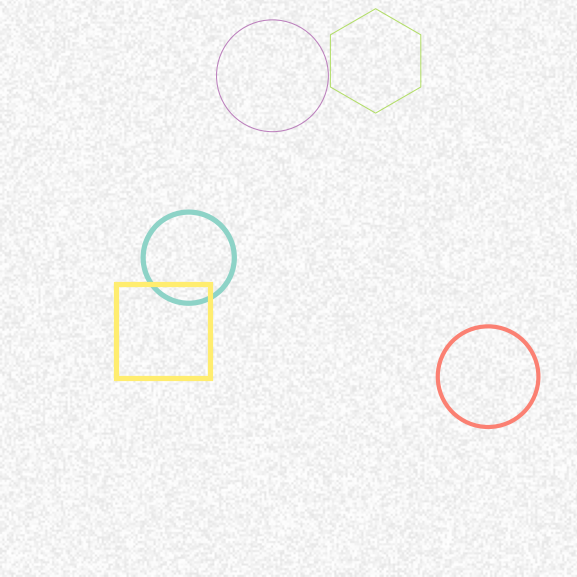[{"shape": "circle", "thickness": 2.5, "radius": 0.39, "center": [0.327, 0.553]}, {"shape": "circle", "thickness": 2, "radius": 0.44, "center": [0.845, 0.347]}, {"shape": "hexagon", "thickness": 0.5, "radius": 0.45, "center": [0.65, 0.894]}, {"shape": "circle", "thickness": 0.5, "radius": 0.48, "center": [0.472, 0.868]}, {"shape": "square", "thickness": 2.5, "radius": 0.41, "center": [0.282, 0.426]}]